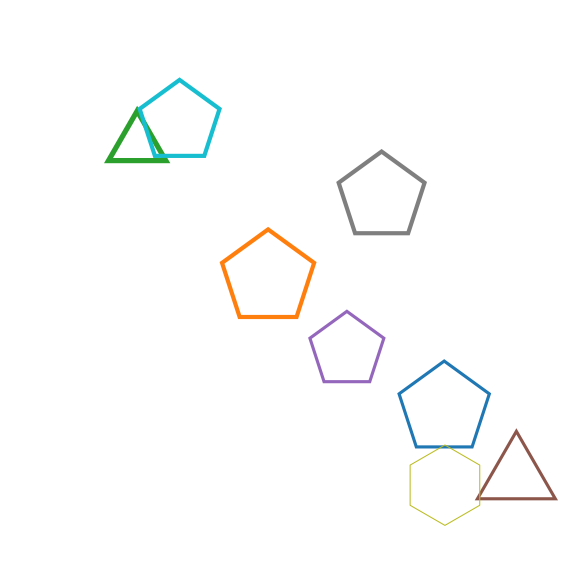[{"shape": "pentagon", "thickness": 1.5, "radius": 0.41, "center": [0.769, 0.292]}, {"shape": "pentagon", "thickness": 2, "radius": 0.42, "center": [0.464, 0.518]}, {"shape": "triangle", "thickness": 2.5, "radius": 0.29, "center": [0.238, 0.75]}, {"shape": "pentagon", "thickness": 1.5, "radius": 0.34, "center": [0.601, 0.393]}, {"shape": "triangle", "thickness": 1.5, "radius": 0.39, "center": [0.894, 0.174]}, {"shape": "pentagon", "thickness": 2, "radius": 0.39, "center": [0.661, 0.659]}, {"shape": "hexagon", "thickness": 0.5, "radius": 0.35, "center": [0.77, 0.159]}, {"shape": "pentagon", "thickness": 2, "radius": 0.36, "center": [0.311, 0.788]}]